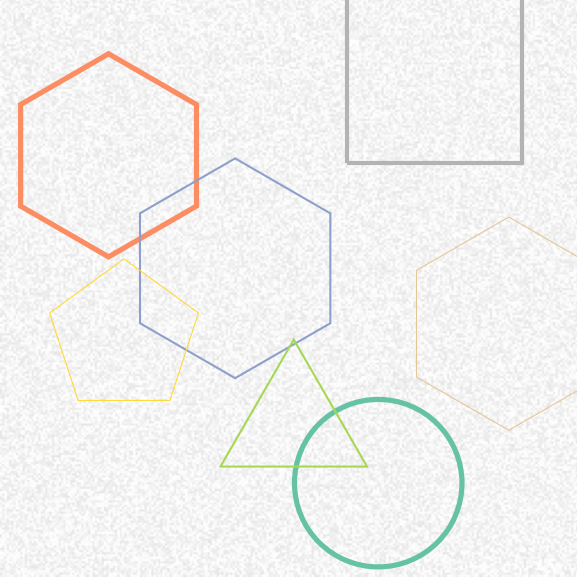[{"shape": "circle", "thickness": 2.5, "radius": 0.73, "center": [0.655, 0.163]}, {"shape": "hexagon", "thickness": 2.5, "radius": 0.88, "center": [0.188, 0.73]}, {"shape": "hexagon", "thickness": 1, "radius": 0.95, "center": [0.407, 0.535]}, {"shape": "triangle", "thickness": 1, "radius": 0.73, "center": [0.509, 0.265]}, {"shape": "pentagon", "thickness": 0.5, "radius": 0.68, "center": [0.215, 0.415]}, {"shape": "hexagon", "thickness": 0.5, "radius": 0.92, "center": [0.881, 0.439]}, {"shape": "square", "thickness": 2, "radius": 0.76, "center": [0.752, 0.869]}]